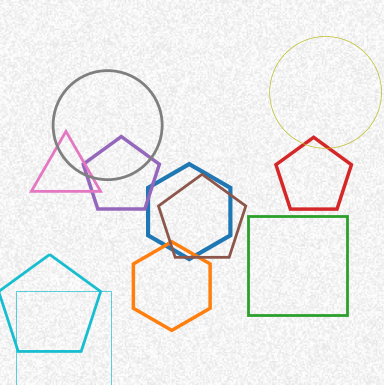[{"shape": "hexagon", "thickness": 3, "radius": 0.62, "center": [0.492, 0.45]}, {"shape": "hexagon", "thickness": 2.5, "radius": 0.58, "center": [0.446, 0.257]}, {"shape": "square", "thickness": 2, "radius": 0.65, "center": [0.772, 0.31]}, {"shape": "pentagon", "thickness": 2.5, "radius": 0.52, "center": [0.815, 0.54]}, {"shape": "pentagon", "thickness": 2.5, "radius": 0.52, "center": [0.315, 0.541]}, {"shape": "pentagon", "thickness": 2, "radius": 0.6, "center": [0.525, 0.428]}, {"shape": "triangle", "thickness": 2, "radius": 0.52, "center": [0.171, 0.555]}, {"shape": "circle", "thickness": 2, "radius": 0.71, "center": [0.28, 0.675]}, {"shape": "circle", "thickness": 0.5, "radius": 0.73, "center": [0.846, 0.76]}, {"shape": "square", "thickness": 0.5, "radius": 0.62, "center": [0.165, 0.122]}, {"shape": "pentagon", "thickness": 2, "radius": 0.7, "center": [0.129, 0.2]}]